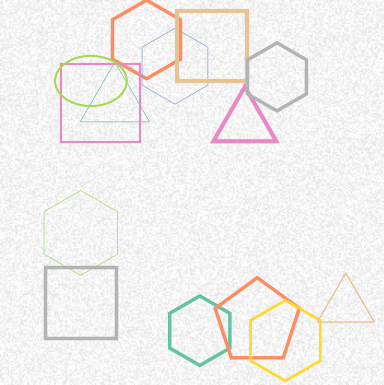[{"shape": "triangle", "thickness": 0.5, "radius": 0.52, "center": [0.298, 0.735]}, {"shape": "hexagon", "thickness": 2.5, "radius": 0.45, "center": [0.519, 0.141]}, {"shape": "hexagon", "thickness": 2.5, "radius": 0.51, "center": [0.381, 0.898]}, {"shape": "pentagon", "thickness": 2.5, "radius": 0.57, "center": [0.668, 0.164]}, {"shape": "hexagon", "thickness": 0.5, "radius": 0.49, "center": [0.454, 0.828]}, {"shape": "square", "thickness": 1.5, "radius": 0.51, "center": [0.261, 0.732]}, {"shape": "triangle", "thickness": 3, "radius": 0.47, "center": [0.636, 0.68]}, {"shape": "hexagon", "thickness": 0.5, "radius": 0.55, "center": [0.21, 0.395]}, {"shape": "oval", "thickness": 1.5, "radius": 0.47, "center": [0.236, 0.79]}, {"shape": "hexagon", "thickness": 2, "radius": 0.52, "center": [0.741, 0.115]}, {"shape": "square", "thickness": 3, "radius": 0.45, "center": [0.551, 0.88]}, {"shape": "triangle", "thickness": 1, "radius": 0.43, "center": [0.898, 0.206]}, {"shape": "hexagon", "thickness": 2.5, "radius": 0.44, "center": [0.719, 0.8]}, {"shape": "square", "thickness": 2.5, "radius": 0.46, "center": [0.209, 0.214]}]